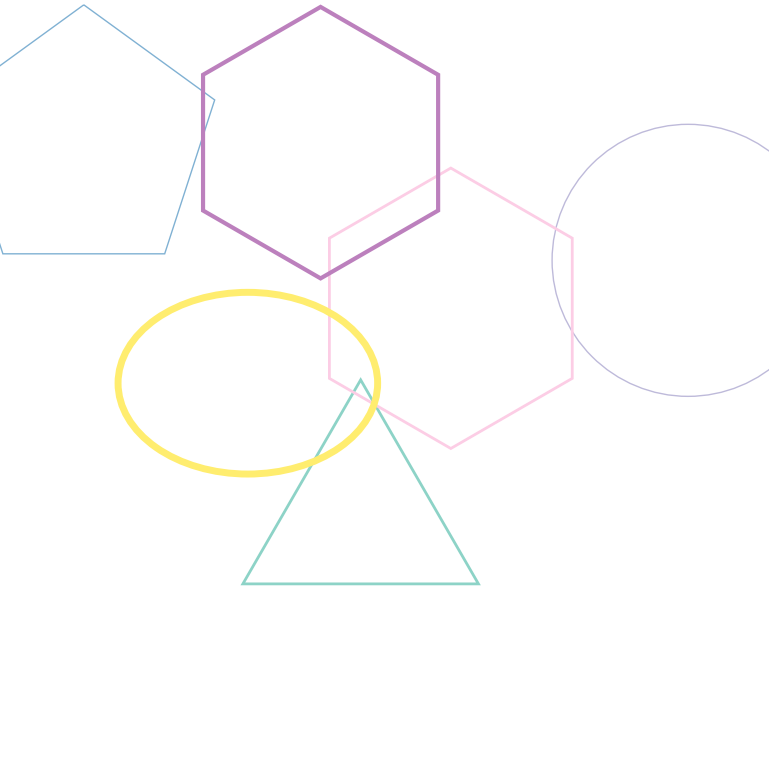[{"shape": "triangle", "thickness": 1, "radius": 0.88, "center": [0.468, 0.33]}, {"shape": "circle", "thickness": 0.5, "radius": 0.88, "center": [0.894, 0.662]}, {"shape": "pentagon", "thickness": 0.5, "radius": 0.89, "center": [0.109, 0.815]}, {"shape": "hexagon", "thickness": 1, "radius": 0.91, "center": [0.585, 0.6]}, {"shape": "hexagon", "thickness": 1.5, "radius": 0.88, "center": [0.416, 0.815]}, {"shape": "oval", "thickness": 2.5, "radius": 0.84, "center": [0.322, 0.502]}]